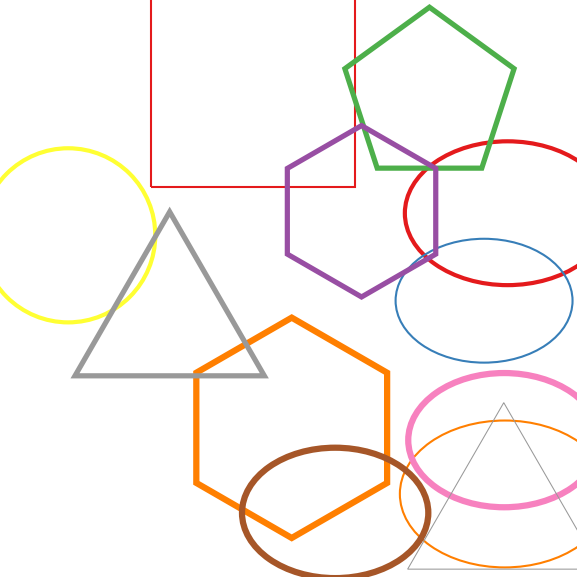[{"shape": "square", "thickness": 1, "radius": 0.88, "center": [0.438, 0.852]}, {"shape": "oval", "thickness": 2, "radius": 0.89, "center": [0.879, 0.63]}, {"shape": "oval", "thickness": 1, "radius": 0.77, "center": [0.838, 0.478]}, {"shape": "pentagon", "thickness": 2.5, "radius": 0.77, "center": [0.744, 0.833]}, {"shape": "hexagon", "thickness": 2.5, "radius": 0.74, "center": [0.626, 0.633]}, {"shape": "hexagon", "thickness": 3, "radius": 0.95, "center": [0.505, 0.258]}, {"shape": "oval", "thickness": 1, "radius": 0.91, "center": [0.874, 0.144]}, {"shape": "circle", "thickness": 2, "radius": 0.75, "center": [0.118, 0.592]}, {"shape": "oval", "thickness": 3, "radius": 0.81, "center": [0.58, 0.111]}, {"shape": "oval", "thickness": 3, "radius": 0.83, "center": [0.873, 0.237]}, {"shape": "triangle", "thickness": 2.5, "radius": 0.95, "center": [0.294, 0.443]}, {"shape": "triangle", "thickness": 0.5, "radius": 0.96, "center": [0.872, 0.11]}]